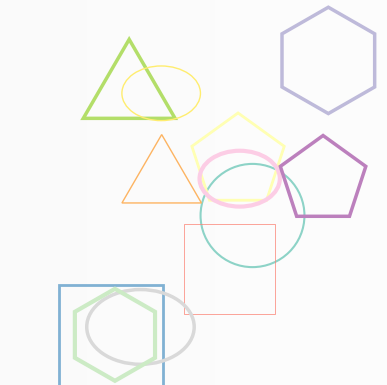[{"shape": "circle", "thickness": 1.5, "radius": 0.67, "center": [0.652, 0.44]}, {"shape": "pentagon", "thickness": 2, "radius": 0.63, "center": [0.614, 0.581]}, {"shape": "hexagon", "thickness": 2.5, "radius": 0.69, "center": [0.847, 0.843]}, {"shape": "square", "thickness": 0.5, "radius": 0.59, "center": [0.593, 0.301]}, {"shape": "square", "thickness": 2, "radius": 0.68, "center": [0.286, 0.124]}, {"shape": "triangle", "thickness": 1, "radius": 0.59, "center": [0.417, 0.532]}, {"shape": "triangle", "thickness": 2.5, "radius": 0.68, "center": [0.333, 0.761]}, {"shape": "oval", "thickness": 3, "radius": 0.52, "center": [0.619, 0.536]}, {"shape": "oval", "thickness": 2.5, "radius": 0.69, "center": [0.363, 0.151]}, {"shape": "pentagon", "thickness": 2.5, "radius": 0.58, "center": [0.834, 0.532]}, {"shape": "hexagon", "thickness": 3, "radius": 0.6, "center": [0.297, 0.13]}, {"shape": "oval", "thickness": 1, "radius": 0.51, "center": [0.416, 0.758]}]